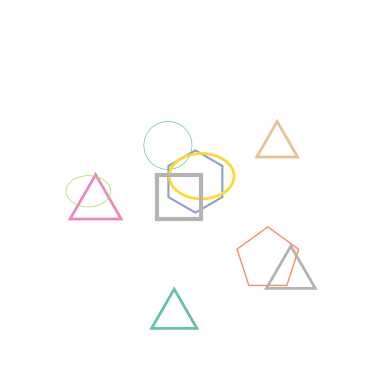[{"shape": "circle", "thickness": 0.5, "radius": 0.31, "center": [0.436, 0.622]}, {"shape": "triangle", "thickness": 2, "radius": 0.34, "center": [0.453, 0.181]}, {"shape": "pentagon", "thickness": 1, "radius": 0.42, "center": [0.696, 0.327]}, {"shape": "hexagon", "thickness": 1.5, "radius": 0.4, "center": [0.507, 0.529]}, {"shape": "triangle", "thickness": 2, "radius": 0.38, "center": [0.248, 0.469]}, {"shape": "oval", "thickness": 0.5, "radius": 0.29, "center": [0.229, 0.503]}, {"shape": "oval", "thickness": 2, "radius": 0.42, "center": [0.524, 0.542]}, {"shape": "triangle", "thickness": 2, "radius": 0.31, "center": [0.72, 0.623]}, {"shape": "triangle", "thickness": 2, "radius": 0.37, "center": [0.755, 0.288]}, {"shape": "square", "thickness": 3, "radius": 0.29, "center": [0.465, 0.489]}]